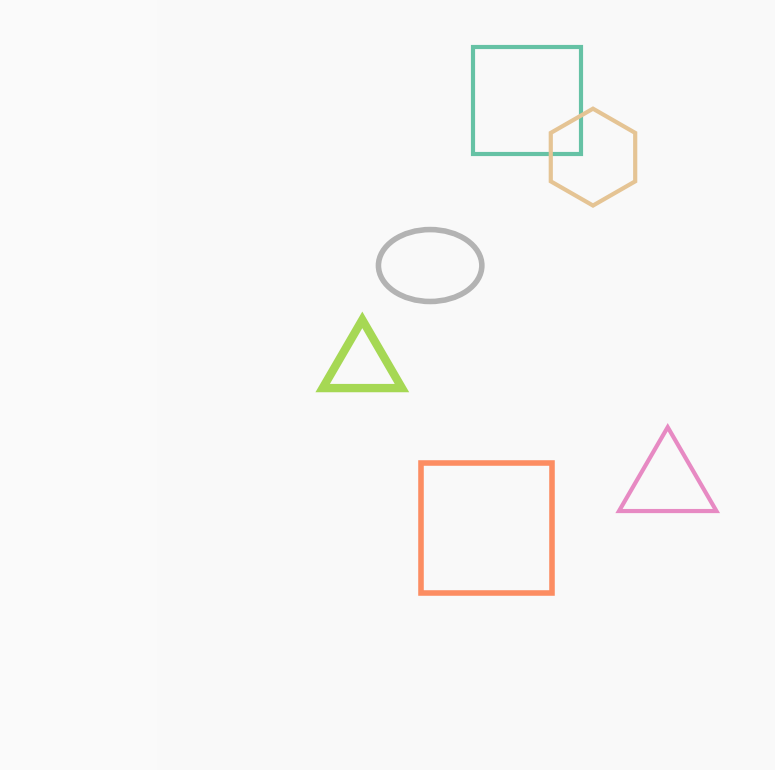[{"shape": "square", "thickness": 1.5, "radius": 0.35, "center": [0.68, 0.87]}, {"shape": "square", "thickness": 2, "radius": 0.42, "center": [0.628, 0.314]}, {"shape": "triangle", "thickness": 1.5, "radius": 0.36, "center": [0.862, 0.373]}, {"shape": "triangle", "thickness": 3, "radius": 0.3, "center": [0.468, 0.526]}, {"shape": "hexagon", "thickness": 1.5, "radius": 0.31, "center": [0.765, 0.796]}, {"shape": "oval", "thickness": 2, "radius": 0.33, "center": [0.555, 0.655]}]